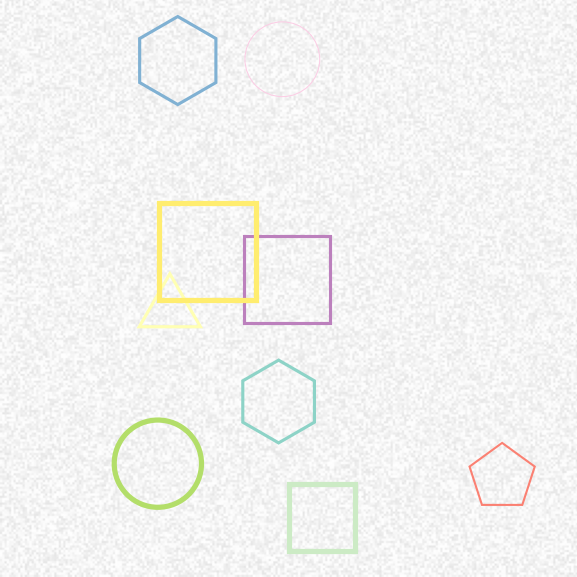[{"shape": "hexagon", "thickness": 1.5, "radius": 0.36, "center": [0.482, 0.304]}, {"shape": "triangle", "thickness": 1.5, "radius": 0.31, "center": [0.294, 0.464]}, {"shape": "pentagon", "thickness": 1, "radius": 0.3, "center": [0.87, 0.173]}, {"shape": "hexagon", "thickness": 1.5, "radius": 0.38, "center": [0.308, 0.894]}, {"shape": "circle", "thickness": 2.5, "radius": 0.38, "center": [0.273, 0.196]}, {"shape": "circle", "thickness": 0.5, "radius": 0.32, "center": [0.489, 0.897]}, {"shape": "square", "thickness": 1.5, "radius": 0.37, "center": [0.497, 0.515]}, {"shape": "square", "thickness": 2.5, "radius": 0.29, "center": [0.558, 0.103]}, {"shape": "square", "thickness": 2.5, "radius": 0.42, "center": [0.359, 0.563]}]